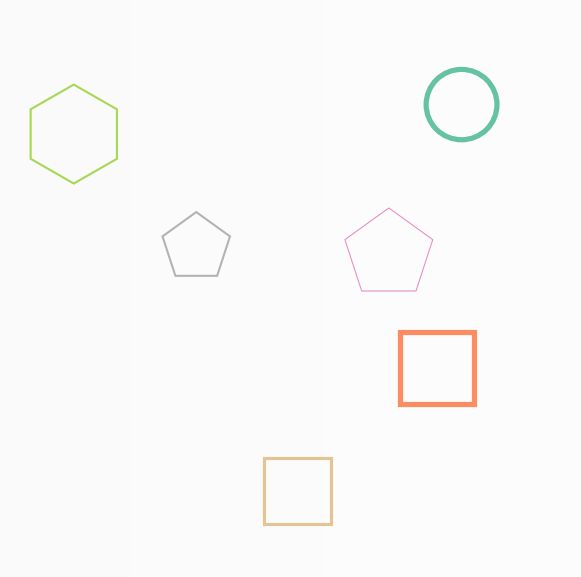[{"shape": "circle", "thickness": 2.5, "radius": 0.3, "center": [0.794, 0.818]}, {"shape": "square", "thickness": 2.5, "radius": 0.31, "center": [0.752, 0.362]}, {"shape": "pentagon", "thickness": 0.5, "radius": 0.4, "center": [0.669, 0.56]}, {"shape": "hexagon", "thickness": 1, "radius": 0.43, "center": [0.127, 0.767]}, {"shape": "square", "thickness": 1.5, "radius": 0.29, "center": [0.512, 0.149]}, {"shape": "pentagon", "thickness": 1, "radius": 0.31, "center": [0.338, 0.571]}]